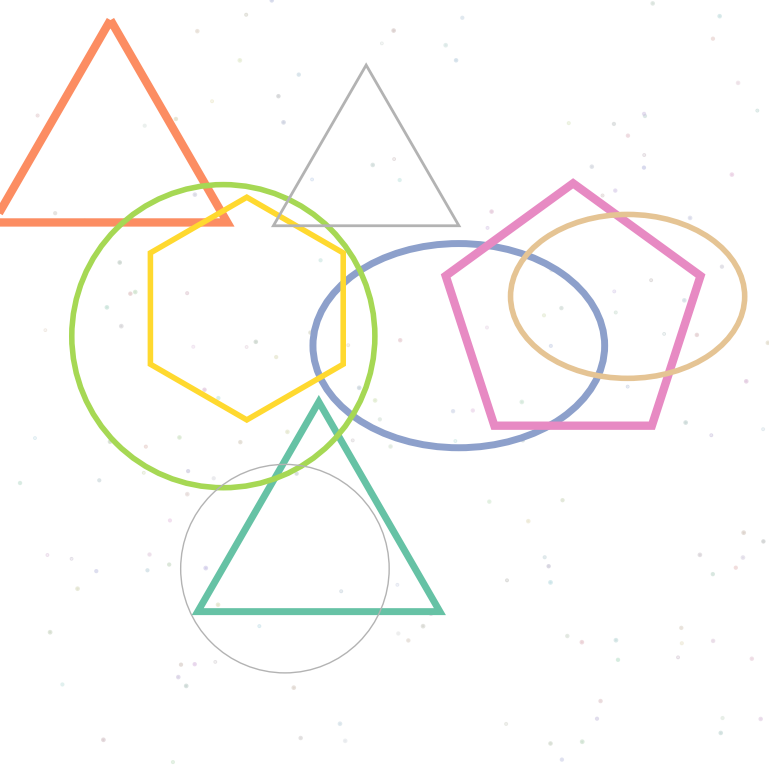[{"shape": "triangle", "thickness": 2.5, "radius": 0.91, "center": [0.414, 0.296]}, {"shape": "triangle", "thickness": 3, "radius": 0.88, "center": [0.143, 0.799]}, {"shape": "oval", "thickness": 2.5, "radius": 0.95, "center": [0.596, 0.551]}, {"shape": "pentagon", "thickness": 3, "radius": 0.87, "center": [0.744, 0.588]}, {"shape": "circle", "thickness": 2, "radius": 0.98, "center": [0.29, 0.563]}, {"shape": "hexagon", "thickness": 2, "radius": 0.72, "center": [0.321, 0.599]}, {"shape": "oval", "thickness": 2, "radius": 0.76, "center": [0.815, 0.615]}, {"shape": "triangle", "thickness": 1, "radius": 0.7, "center": [0.476, 0.776]}, {"shape": "circle", "thickness": 0.5, "radius": 0.68, "center": [0.37, 0.261]}]